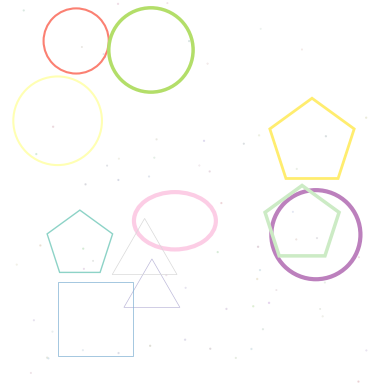[{"shape": "pentagon", "thickness": 1, "radius": 0.45, "center": [0.207, 0.365]}, {"shape": "circle", "thickness": 1.5, "radius": 0.58, "center": [0.15, 0.686]}, {"shape": "triangle", "thickness": 0.5, "radius": 0.42, "center": [0.395, 0.244]}, {"shape": "circle", "thickness": 1.5, "radius": 0.42, "center": [0.198, 0.894]}, {"shape": "square", "thickness": 0.5, "radius": 0.48, "center": [0.248, 0.172]}, {"shape": "circle", "thickness": 2.5, "radius": 0.55, "center": [0.392, 0.87]}, {"shape": "oval", "thickness": 3, "radius": 0.53, "center": [0.454, 0.427]}, {"shape": "triangle", "thickness": 0.5, "radius": 0.49, "center": [0.376, 0.335]}, {"shape": "circle", "thickness": 3, "radius": 0.58, "center": [0.82, 0.39]}, {"shape": "pentagon", "thickness": 2.5, "radius": 0.51, "center": [0.785, 0.417]}, {"shape": "pentagon", "thickness": 2, "radius": 0.58, "center": [0.81, 0.63]}]